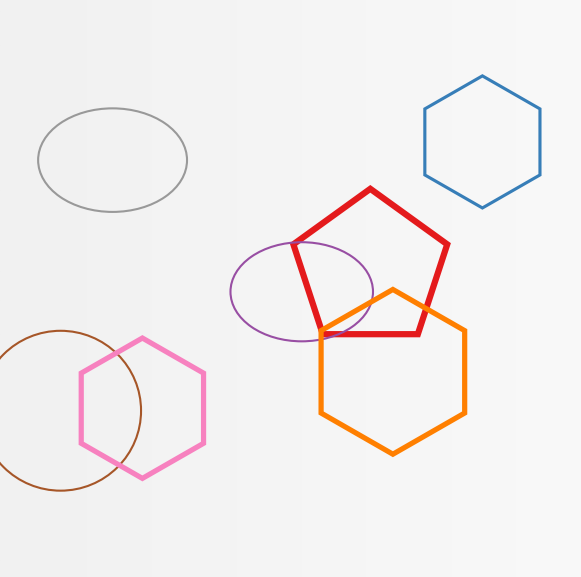[{"shape": "pentagon", "thickness": 3, "radius": 0.7, "center": [0.637, 0.533]}, {"shape": "hexagon", "thickness": 1.5, "radius": 0.57, "center": [0.83, 0.753]}, {"shape": "oval", "thickness": 1, "radius": 0.61, "center": [0.519, 0.494]}, {"shape": "hexagon", "thickness": 2.5, "radius": 0.71, "center": [0.676, 0.355]}, {"shape": "circle", "thickness": 1, "radius": 0.69, "center": [0.104, 0.288]}, {"shape": "hexagon", "thickness": 2.5, "radius": 0.61, "center": [0.245, 0.292]}, {"shape": "oval", "thickness": 1, "radius": 0.64, "center": [0.194, 0.722]}]